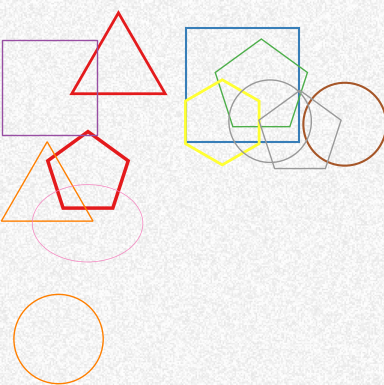[{"shape": "triangle", "thickness": 2, "radius": 0.7, "center": [0.308, 0.827]}, {"shape": "pentagon", "thickness": 2.5, "radius": 0.55, "center": [0.228, 0.548]}, {"shape": "square", "thickness": 1.5, "radius": 0.73, "center": [0.63, 0.779]}, {"shape": "pentagon", "thickness": 1, "radius": 0.63, "center": [0.679, 0.773]}, {"shape": "square", "thickness": 1, "radius": 0.62, "center": [0.128, 0.773]}, {"shape": "circle", "thickness": 1, "radius": 0.58, "center": [0.152, 0.119]}, {"shape": "triangle", "thickness": 1, "radius": 0.69, "center": [0.123, 0.494]}, {"shape": "hexagon", "thickness": 2, "radius": 0.55, "center": [0.577, 0.682]}, {"shape": "circle", "thickness": 1.5, "radius": 0.54, "center": [0.896, 0.677]}, {"shape": "oval", "thickness": 0.5, "radius": 0.72, "center": [0.227, 0.42]}, {"shape": "circle", "thickness": 1, "radius": 0.54, "center": [0.702, 0.685]}, {"shape": "pentagon", "thickness": 1, "radius": 0.56, "center": [0.779, 0.653]}]